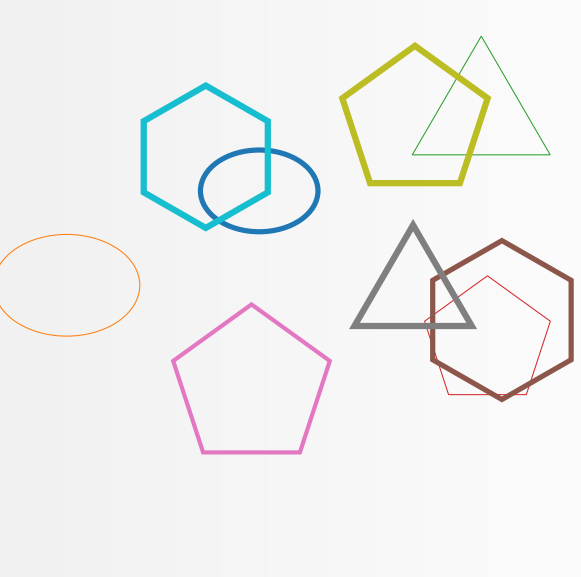[{"shape": "oval", "thickness": 2.5, "radius": 0.51, "center": [0.446, 0.669]}, {"shape": "oval", "thickness": 0.5, "radius": 0.63, "center": [0.115, 0.505]}, {"shape": "triangle", "thickness": 0.5, "radius": 0.69, "center": [0.828, 0.8]}, {"shape": "pentagon", "thickness": 0.5, "radius": 0.57, "center": [0.839, 0.408]}, {"shape": "hexagon", "thickness": 2.5, "radius": 0.69, "center": [0.864, 0.445]}, {"shape": "pentagon", "thickness": 2, "radius": 0.71, "center": [0.433, 0.33]}, {"shape": "triangle", "thickness": 3, "radius": 0.58, "center": [0.711, 0.493]}, {"shape": "pentagon", "thickness": 3, "radius": 0.66, "center": [0.714, 0.788]}, {"shape": "hexagon", "thickness": 3, "radius": 0.62, "center": [0.354, 0.728]}]